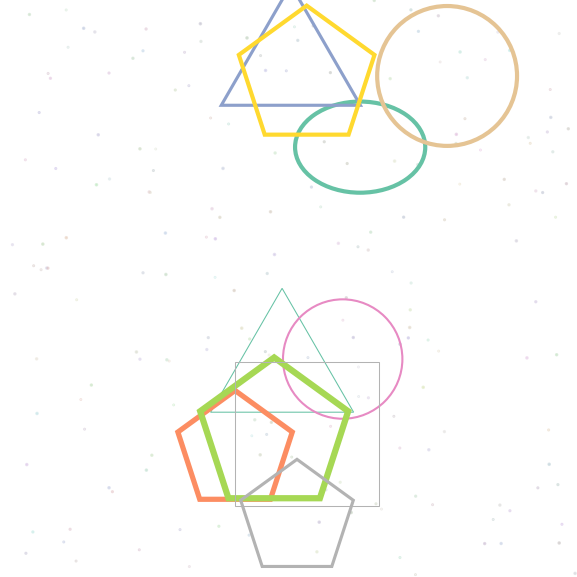[{"shape": "oval", "thickness": 2, "radius": 0.56, "center": [0.624, 0.744]}, {"shape": "triangle", "thickness": 0.5, "radius": 0.71, "center": [0.488, 0.357]}, {"shape": "pentagon", "thickness": 2.5, "radius": 0.52, "center": [0.407, 0.219]}, {"shape": "triangle", "thickness": 1.5, "radius": 0.7, "center": [0.504, 0.886]}, {"shape": "circle", "thickness": 1, "radius": 0.52, "center": [0.593, 0.377]}, {"shape": "pentagon", "thickness": 3, "radius": 0.67, "center": [0.475, 0.245]}, {"shape": "pentagon", "thickness": 2, "radius": 0.62, "center": [0.531, 0.866]}, {"shape": "circle", "thickness": 2, "radius": 0.61, "center": [0.774, 0.868]}, {"shape": "pentagon", "thickness": 1.5, "radius": 0.51, "center": [0.514, 0.101]}, {"shape": "square", "thickness": 0.5, "radius": 0.62, "center": [0.532, 0.247]}]